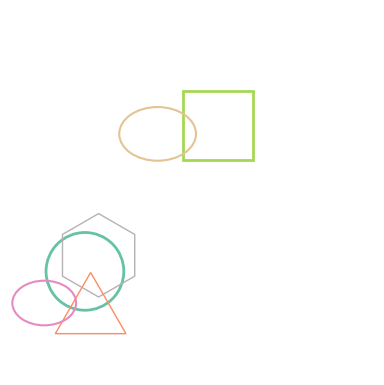[{"shape": "circle", "thickness": 2, "radius": 0.5, "center": [0.221, 0.295]}, {"shape": "triangle", "thickness": 1, "radius": 0.53, "center": [0.235, 0.186]}, {"shape": "oval", "thickness": 1.5, "radius": 0.41, "center": [0.115, 0.213]}, {"shape": "square", "thickness": 2, "radius": 0.45, "center": [0.567, 0.674]}, {"shape": "oval", "thickness": 1.5, "radius": 0.5, "center": [0.409, 0.652]}, {"shape": "hexagon", "thickness": 1, "radius": 0.54, "center": [0.256, 0.337]}]